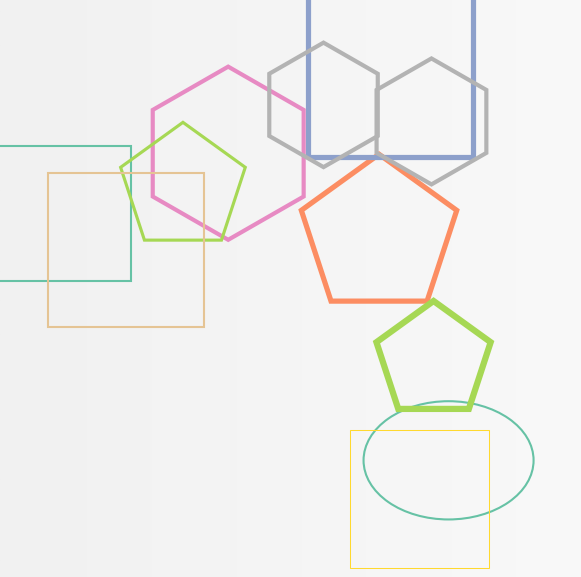[{"shape": "square", "thickness": 1, "radius": 0.59, "center": [0.109, 0.629]}, {"shape": "oval", "thickness": 1, "radius": 0.73, "center": [0.772, 0.202]}, {"shape": "pentagon", "thickness": 2.5, "radius": 0.7, "center": [0.652, 0.591]}, {"shape": "square", "thickness": 2.5, "radius": 0.71, "center": [0.672, 0.869]}, {"shape": "hexagon", "thickness": 2, "radius": 0.75, "center": [0.393, 0.734]}, {"shape": "pentagon", "thickness": 3, "radius": 0.52, "center": [0.746, 0.375]}, {"shape": "pentagon", "thickness": 1.5, "radius": 0.56, "center": [0.315, 0.675]}, {"shape": "square", "thickness": 0.5, "radius": 0.6, "center": [0.721, 0.136]}, {"shape": "square", "thickness": 1, "radius": 0.67, "center": [0.217, 0.566]}, {"shape": "hexagon", "thickness": 2, "radius": 0.55, "center": [0.742, 0.789]}, {"shape": "hexagon", "thickness": 2, "radius": 0.54, "center": [0.557, 0.818]}]